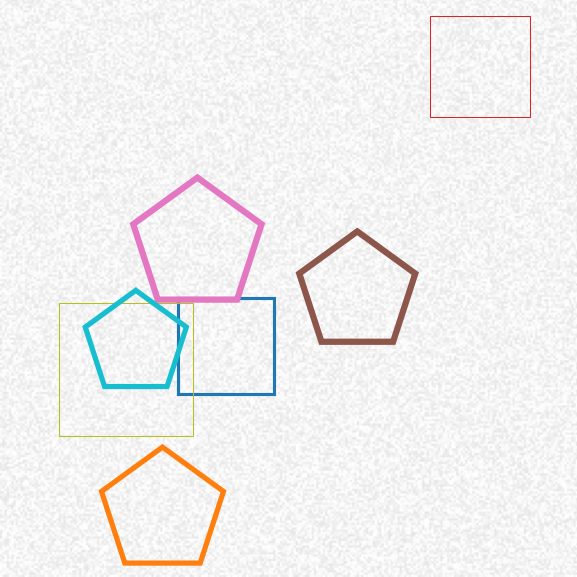[{"shape": "square", "thickness": 1.5, "radius": 0.42, "center": [0.392, 0.4]}, {"shape": "pentagon", "thickness": 2.5, "radius": 0.56, "center": [0.281, 0.114]}, {"shape": "square", "thickness": 0.5, "radius": 0.44, "center": [0.831, 0.885]}, {"shape": "pentagon", "thickness": 3, "radius": 0.53, "center": [0.619, 0.493]}, {"shape": "pentagon", "thickness": 3, "radius": 0.58, "center": [0.342, 0.575]}, {"shape": "square", "thickness": 0.5, "radius": 0.58, "center": [0.218, 0.359]}, {"shape": "pentagon", "thickness": 2.5, "radius": 0.46, "center": [0.235, 0.404]}]